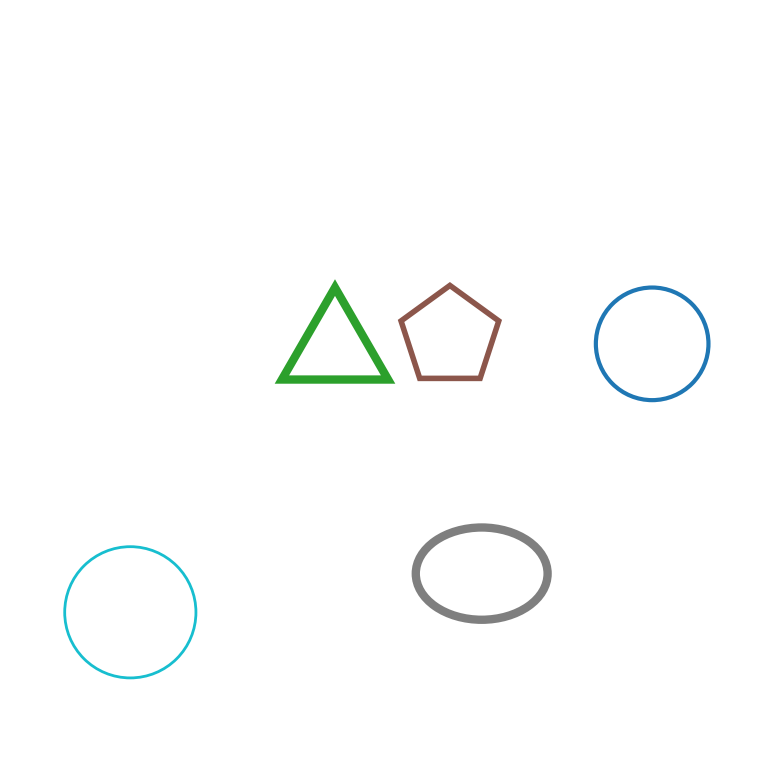[{"shape": "circle", "thickness": 1.5, "radius": 0.37, "center": [0.847, 0.553]}, {"shape": "triangle", "thickness": 3, "radius": 0.4, "center": [0.435, 0.547]}, {"shape": "pentagon", "thickness": 2, "radius": 0.33, "center": [0.584, 0.563]}, {"shape": "oval", "thickness": 3, "radius": 0.43, "center": [0.626, 0.255]}, {"shape": "circle", "thickness": 1, "radius": 0.43, "center": [0.169, 0.205]}]